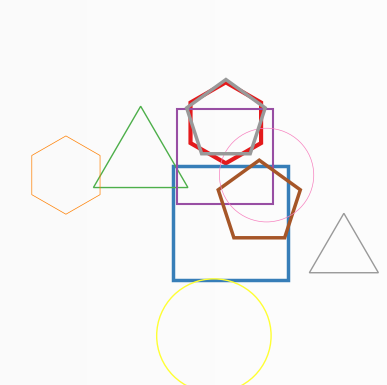[{"shape": "hexagon", "thickness": 3, "radius": 0.53, "center": [0.583, 0.681]}, {"shape": "square", "thickness": 2.5, "radius": 0.74, "center": [0.594, 0.421]}, {"shape": "triangle", "thickness": 1, "radius": 0.7, "center": [0.363, 0.583]}, {"shape": "square", "thickness": 1.5, "radius": 0.62, "center": [0.581, 0.594]}, {"shape": "hexagon", "thickness": 0.5, "radius": 0.51, "center": [0.17, 0.545]}, {"shape": "circle", "thickness": 1, "radius": 0.74, "center": [0.552, 0.128]}, {"shape": "pentagon", "thickness": 2.5, "radius": 0.56, "center": [0.669, 0.473]}, {"shape": "circle", "thickness": 0.5, "radius": 0.61, "center": [0.688, 0.545]}, {"shape": "triangle", "thickness": 1, "radius": 0.51, "center": [0.887, 0.343]}, {"shape": "pentagon", "thickness": 2.5, "radius": 0.53, "center": [0.583, 0.687]}]